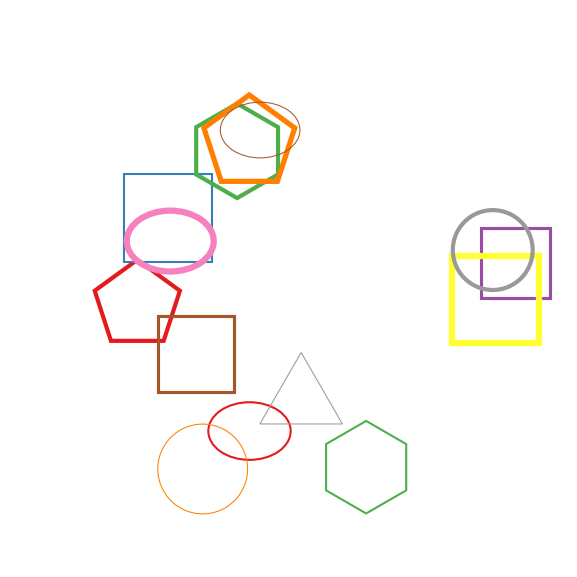[{"shape": "pentagon", "thickness": 2, "radius": 0.39, "center": [0.238, 0.472]}, {"shape": "oval", "thickness": 1, "radius": 0.36, "center": [0.432, 0.253]}, {"shape": "square", "thickness": 1, "radius": 0.38, "center": [0.291, 0.621]}, {"shape": "hexagon", "thickness": 2, "radius": 0.41, "center": [0.411, 0.738]}, {"shape": "hexagon", "thickness": 1, "radius": 0.4, "center": [0.634, 0.19]}, {"shape": "square", "thickness": 1.5, "radius": 0.3, "center": [0.893, 0.544]}, {"shape": "pentagon", "thickness": 2.5, "radius": 0.41, "center": [0.432, 0.752]}, {"shape": "circle", "thickness": 0.5, "radius": 0.39, "center": [0.351, 0.187]}, {"shape": "square", "thickness": 3, "radius": 0.37, "center": [0.858, 0.48]}, {"shape": "square", "thickness": 1.5, "radius": 0.33, "center": [0.34, 0.386]}, {"shape": "oval", "thickness": 0.5, "radius": 0.34, "center": [0.45, 0.774]}, {"shape": "oval", "thickness": 3, "radius": 0.38, "center": [0.295, 0.582]}, {"shape": "circle", "thickness": 2, "radius": 0.35, "center": [0.853, 0.566]}, {"shape": "triangle", "thickness": 0.5, "radius": 0.41, "center": [0.521, 0.306]}]